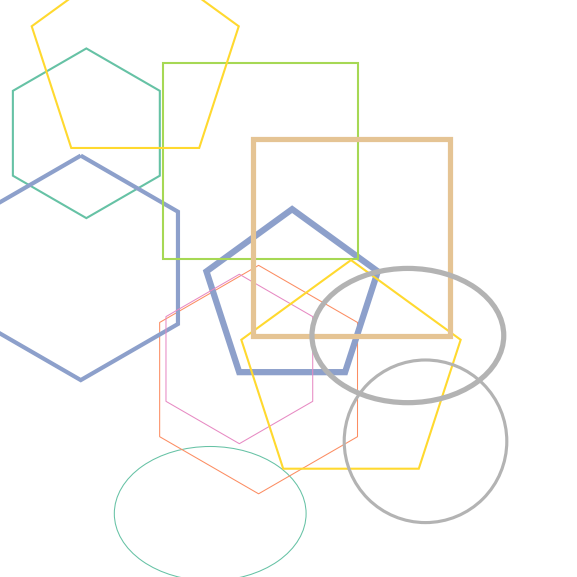[{"shape": "oval", "thickness": 0.5, "radius": 0.83, "center": [0.364, 0.11]}, {"shape": "hexagon", "thickness": 1, "radius": 0.73, "center": [0.15, 0.768]}, {"shape": "hexagon", "thickness": 0.5, "radius": 0.99, "center": [0.448, 0.342]}, {"shape": "pentagon", "thickness": 3, "radius": 0.78, "center": [0.506, 0.481]}, {"shape": "hexagon", "thickness": 2, "radius": 0.97, "center": [0.14, 0.535]}, {"shape": "hexagon", "thickness": 0.5, "radius": 0.73, "center": [0.414, 0.378]}, {"shape": "square", "thickness": 1, "radius": 0.85, "center": [0.451, 0.72]}, {"shape": "pentagon", "thickness": 1, "radius": 1.0, "center": [0.608, 0.349]}, {"shape": "pentagon", "thickness": 1, "radius": 0.94, "center": [0.234, 0.895]}, {"shape": "square", "thickness": 2.5, "radius": 0.85, "center": [0.609, 0.588]}, {"shape": "oval", "thickness": 2.5, "radius": 0.83, "center": [0.706, 0.418]}, {"shape": "circle", "thickness": 1.5, "radius": 0.7, "center": [0.737, 0.235]}]